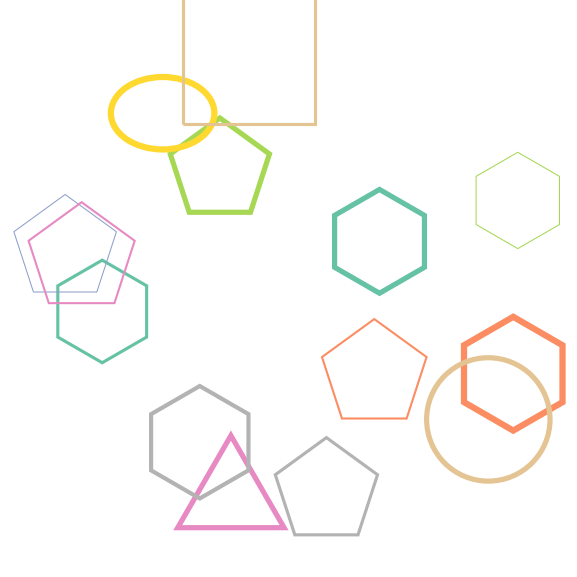[{"shape": "hexagon", "thickness": 2.5, "radius": 0.45, "center": [0.657, 0.581]}, {"shape": "hexagon", "thickness": 1.5, "radius": 0.44, "center": [0.177, 0.46]}, {"shape": "pentagon", "thickness": 1, "radius": 0.48, "center": [0.648, 0.351]}, {"shape": "hexagon", "thickness": 3, "radius": 0.49, "center": [0.889, 0.352]}, {"shape": "pentagon", "thickness": 0.5, "radius": 0.47, "center": [0.113, 0.569]}, {"shape": "pentagon", "thickness": 1, "radius": 0.48, "center": [0.141, 0.552]}, {"shape": "triangle", "thickness": 2.5, "radius": 0.53, "center": [0.4, 0.139]}, {"shape": "hexagon", "thickness": 0.5, "radius": 0.42, "center": [0.897, 0.652]}, {"shape": "pentagon", "thickness": 2.5, "radius": 0.45, "center": [0.381, 0.705]}, {"shape": "oval", "thickness": 3, "radius": 0.45, "center": [0.282, 0.803]}, {"shape": "square", "thickness": 1.5, "radius": 0.57, "center": [0.431, 0.897]}, {"shape": "circle", "thickness": 2.5, "radius": 0.53, "center": [0.846, 0.273]}, {"shape": "pentagon", "thickness": 1.5, "radius": 0.47, "center": [0.565, 0.148]}, {"shape": "hexagon", "thickness": 2, "radius": 0.49, "center": [0.346, 0.233]}]